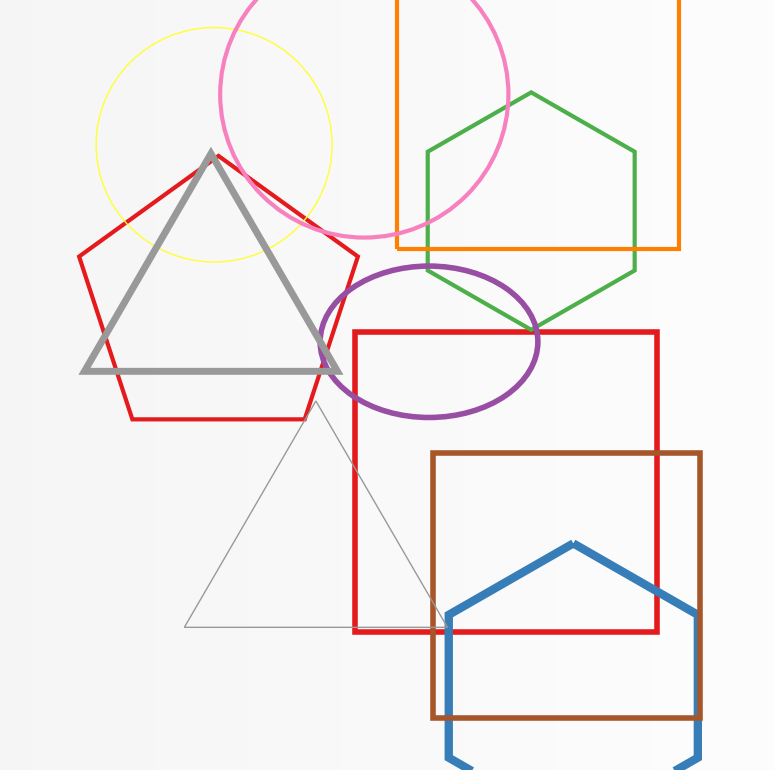[{"shape": "square", "thickness": 2, "radius": 0.97, "center": [0.652, 0.374]}, {"shape": "pentagon", "thickness": 1.5, "radius": 0.95, "center": [0.282, 0.608]}, {"shape": "hexagon", "thickness": 3, "radius": 0.93, "center": [0.74, 0.109]}, {"shape": "hexagon", "thickness": 1.5, "radius": 0.77, "center": [0.685, 0.726]}, {"shape": "oval", "thickness": 2, "radius": 0.7, "center": [0.554, 0.556]}, {"shape": "square", "thickness": 1.5, "radius": 0.91, "center": [0.694, 0.859]}, {"shape": "circle", "thickness": 0.5, "radius": 0.76, "center": [0.276, 0.812]}, {"shape": "square", "thickness": 2, "radius": 0.86, "center": [0.731, 0.239]}, {"shape": "circle", "thickness": 1.5, "radius": 0.93, "center": [0.47, 0.877]}, {"shape": "triangle", "thickness": 0.5, "radius": 0.98, "center": [0.408, 0.283]}, {"shape": "triangle", "thickness": 2.5, "radius": 0.94, "center": [0.272, 0.612]}]